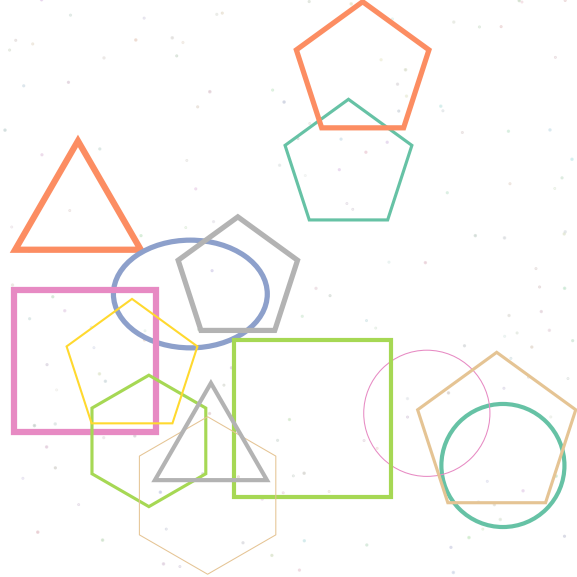[{"shape": "circle", "thickness": 2, "radius": 0.53, "center": [0.871, 0.193]}, {"shape": "pentagon", "thickness": 1.5, "radius": 0.58, "center": [0.603, 0.712]}, {"shape": "triangle", "thickness": 3, "radius": 0.63, "center": [0.135, 0.629]}, {"shape": "pentagon", "thickness": 2.5, "radius": 0.6, "center": [0.628, 0.875]}, {"shape": "oval", "thickness": 2.5, "radius": 0.67, "center": [0.33, 0.49]}, {"shape": "circle", "thickness": 0.5, "radius": 0.55, "center": [0.739, 0.283]}, {"shape": "square", "thickness": 3, "radius": 0.62, "center": [0.147, 0.374]}, {"shape": "square", "thickness": 2, "radius": 0.68, "center": [0.541, 0.275]}, {"shape": "hexagon", "thickness": 1.5, "radius": 0.57, "center": [0.258, 0.236]}, {"shape": "pentagon", "thickness": 1, "radius": 0.6, "center": [0.229, 0.362]}, {"shape": "pentagon", "thickness": 1.5, "radius": 0.72, "center": [0.86, 0.245]}, {"shape": "hexagon", "thickness": 0.5, "radius": 0.68, "center": [0.359, 0.141]}, {"shape": "triangle", "thickness": 2, "radius": 0.56, "center": [0.365, 0.224]}, {"shape": "pentagon", "thickness": 2.5, "radius": 0.54, "center": [0.412, 0.515]}]